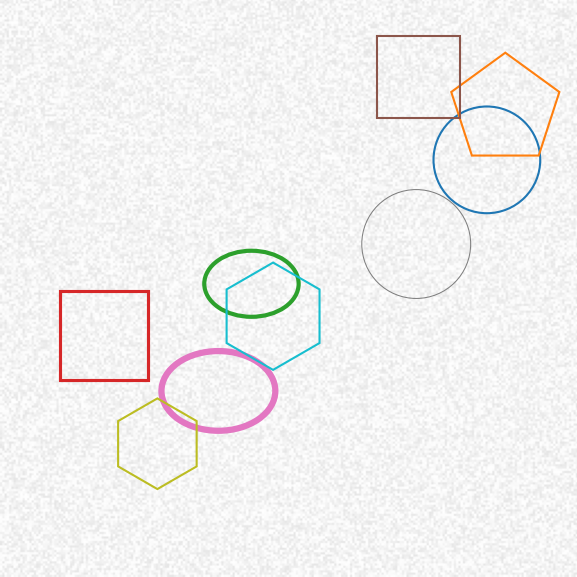[{"shape": "circle", "thickness": 1, "radius": 0.46, "center": [0.843, 0.722]}, {"shape": "pentagon", "thickness": 1, "radius": 0.49, "center": [0.875, 0.809]}, {"shape": "oval", "thickness": 2, "radius": 0.41, "center": [0.435, 0.508]}, {"shape": "square", "thickness": 1.5, "radius": 0.38, "center": [0.18, 0.418]}, {"shape": "square", "thickness": 1, "radius": 0.36, "center": [0.725, 0.866]}, {"shape": "oval", "thickness": 3, "radius": 0.49, "center": [0.378, 0.322]}, {"shape": "circle", "thickness": 0.5, "radius": 0.47, "center": [0.721, 0.577]}, {"shape": "hexagon", "thickness": 1, "radius": 0.39, "center": [0.273, 0.231]}, {"shape": "hexagon", "thickness": 1, "radius": 0.46, "center": [0.473, 0.452]}]